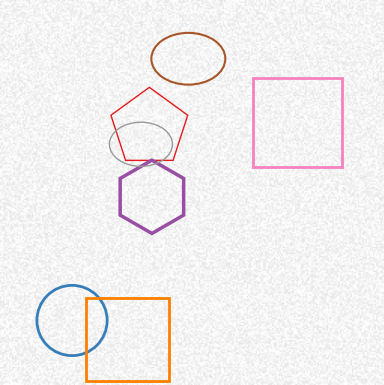[{"shape": "pentagon", "thickness": 1, "radius": 0.52, "center": [0.388, 0.668]}, {"shape": "circle", "thickness": 2, "radius": 0.46, "center": [0.187, 0.168]}, {"shape": "hexagon", "thickness": 2.5, "radius": 0.48, "center": [0.395, 0.489]}, {"shape": "square", "thickness": 2, "radius": 0.54, "center": [0.33, 0.117]}, {"shape": "oval", "thickness": 1.5, "radius": 0.48, "center": [0.489, 0.847]}, {"shape": "square", "thickness": 2, "radius": 0.58, "center": [0.774, 0.683]}, {"shape": "oval", "thickness": 1, "radius": 0.41, "center": [0.366, 0.625]}]